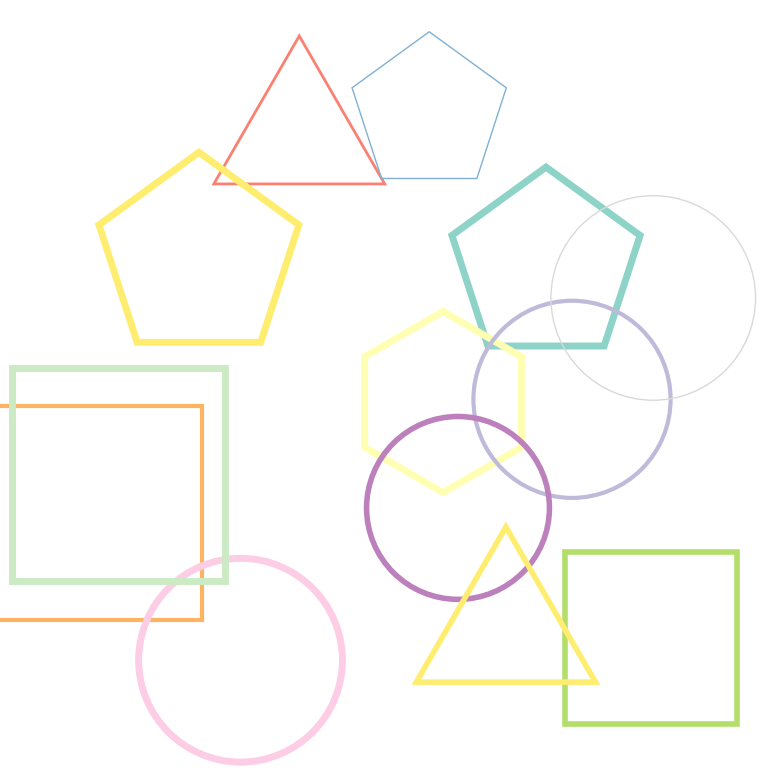[{"shape": "pentagon", "thickness": 2.5, "radius": 0.64, "center": [0.709, 0.655]}, {"shape": "hexagon", "thickness": 2.5, "radius": 0.59, "center": [0.575, 0.478]}, {"shape": "circle", "thickness": 1.5, "radius": 0.64, "center": [0.743, 0.481]}, {"shape": "triangle", "thickness": 1, "radius": 0.64, "center": [0.389, 0.825]}, {"shape": "pentagon", "thickness": 0.5, "radius": 0.53, "center": [0.557, 0.853]}, {"shape": "square", "thickness": 1.5, "radius": 0.7, "center": [0.124, 0.334]}, {"shape": "square", "thickness": 2, "radius": 0.56, "center": [0.845, 0.171]}, {"shape": "circle", "thickness": 2.5, "radius": 0.66, "center": [0.312, 0.143]}, {"shape": "circle", "thickness": 0.5, "radius": 0.66, "center": [0.848, 0.613]}, {"shape": "circle", "thickness": 2, "radius": 0.59, "center": [0.595, 0.34]}, {"shape": "square", "thickness": 2.5, "radius": 0.69, "center": [0.154, 0.384]}, {"shape": "triangle", "thickness": 2, "radius": 0.67, "center": [0.657, 0.181]}, {"shape": "pentagon", "thickness": 2.5, "radius": 0.68, "center": [0.258, 0.666]}]